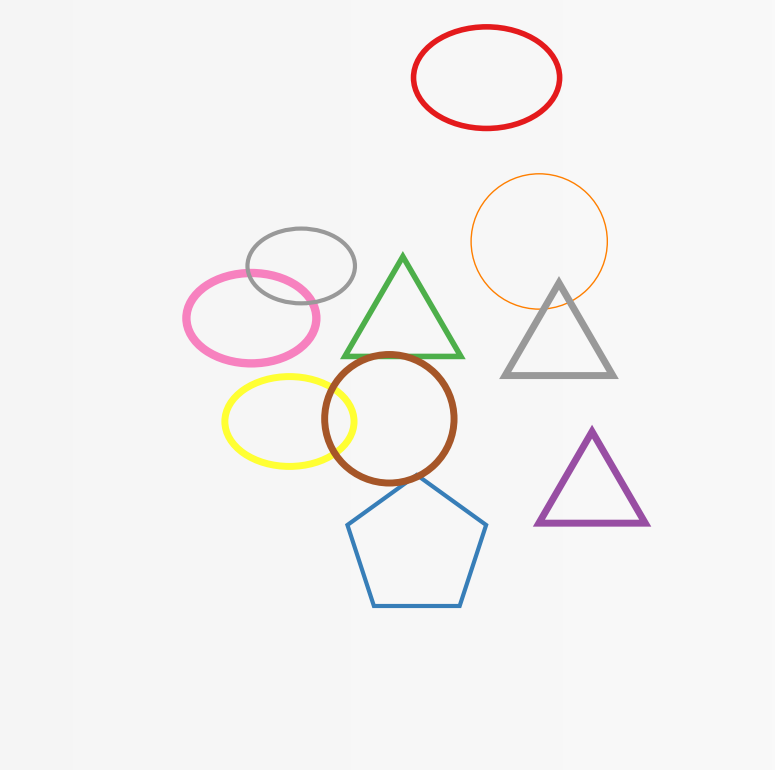[{"shape": "oval", "thickness": 2, "radius": 0.47, "center": [0.628, 0.899]}, {"shape": "pentagon", "thickness": 1.5, "radius": 0.47, "center": [0.538, 0.289]}, {"shape": "triangle", "thickness": 2, "radius": 0.43, "center": [0.52, 0.58]}, {"shape": "triangle", "thickness": 2.5, "radius": 0.4, "center": [0.764, 0.36]}, {"shape": "circle", "thickness": 0.5, "radius": 0.44, "center": [0.696, 0.686]}, {"shape": "oval", "thickness": 2.5, "radius": 0.42, "center": [0.373, 0.453]}, {"shape": "circle", "thickness": 2.5, "radius": 0.42, "center": [0.502, 0.456]}, {"shape": "oval", "thickness": 3, "radius": 0.42, "center": [0.324, 0.587]}, {"shape": "oval", "thickness": 1.5, "radius": 0.35, "center": [0.389, 0.655]}, {"shape": "triangle", "thickness": 2.5, "radius": 0.4, "center": [0.721, 0.552]}]